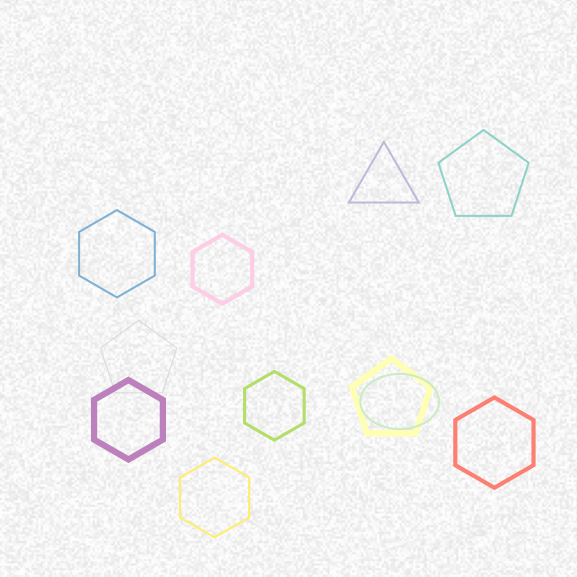[{"shape": "pentagon", "thickness": 1, "radius": 0.41, "center": [0.837, 0.692]}, {"shape": "pentagon", "thickness": 3, "radius": 0.36, "center": [0.677, 0.307]}, {"shape": "triangle", "thickness": 1, "radius": 0.35, "center": [0.665, 0.683]}, {"shape": "hexagon", "thickness": 2, "radius": 0.39, "center": [0.856, 0.233]}, {"shape": "hexagon", "thickness": 1, "radius": 0.38, "center": [0.203, 0.56]}, {"shape": "hexagon", "thickness": 1.5, "radius": 0.3, "center": [0.475, 0.296]}, {"shape": "hexagon", "thickness": 2, "radius": 0.3, "center": [0.385, 0.533]}, {"shape": "pentagon", "thickness": 0.5, "radius": 0.35, "center": [0.24, 0.375]}, {"shape": "hexagon", "thickness": 3, "radius": 0.34, "center": [0.222, 0.272]}, {"shape": "oval", "thickness": 1, "radius": 0.34, "center": [0.692, 0.304]}, {"shape": "hexagon", "thickness": 1, "radius": 0.35, "center": [0.372, 0.138]}]